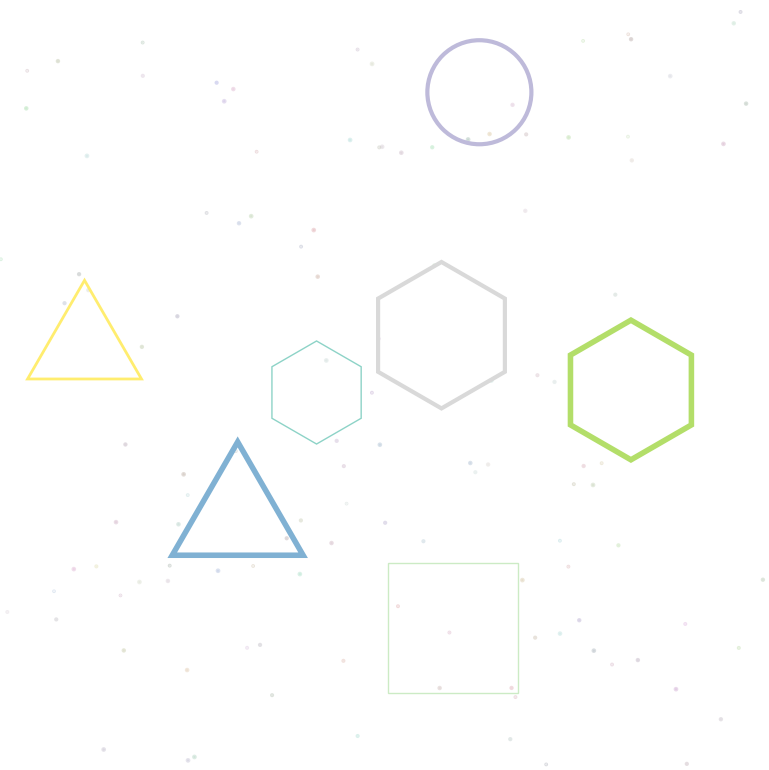[{"shape": "hexagon", "thickness": 0.5, "radius": 0.33, "center": [0.411, 0.49]}, {"shape": "circle", "thickness": 1.5, "radius": 0.34, "center": [0.623, 0.88]}, {"shape": "triangle", "thickness": 2, "radius": 0.49, "center": [0.309, 0.328]}, {"shape": "hexagon", "thickness": 2, "radius": 0.45, "center": [0.819, 0.494]}, {"shape": "hexagon", "thickness": 1.5, "radius": 0.48, "center": [0.573, 0.565]}, {"shape": "square", "thickness": 0.5, "radius": 0.42, "center": [0.588, 0.185]}, {"shape": "triangle", "thickness": 1, "radius": 0.43, "center": [0.11, 0.551]}]